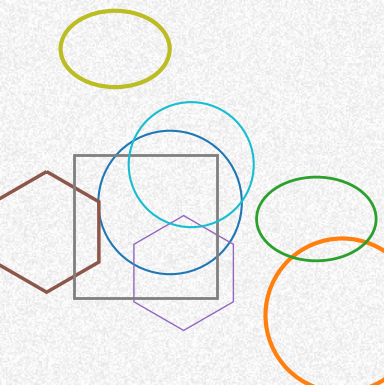[{"shape": "circle", "thickness": 1.5, "radius": 0.93, "center": [0.442, 0.474]}, {"shape": "circle", "thickness": 3, "radius": 1.0, "center": [0.889, 0.181]}, {"shape": "oval", "thickness": 2, "radius": 0.78, "center": [0.822, 0.431]}, {"shape": "hexagon", "thickness": 1, "radius": 0.75, "center": [0.477, 0.291]}, {"shape": "hexagon", "thickness": 2.5, "radius": 0.78, "center": [0.121, 0.398]}, {"shape": "square", "thickness": 2, "radius": 0.93, "center": [0.378, 0.411]}, {"shape": "oval", "thickness": 3, "radius": 0.71, "center": [0.299, 0.873]}, {"shape": "circle", "thickness": 1.5, "radius": 0.81, "center": [0.497, 0.572]}]